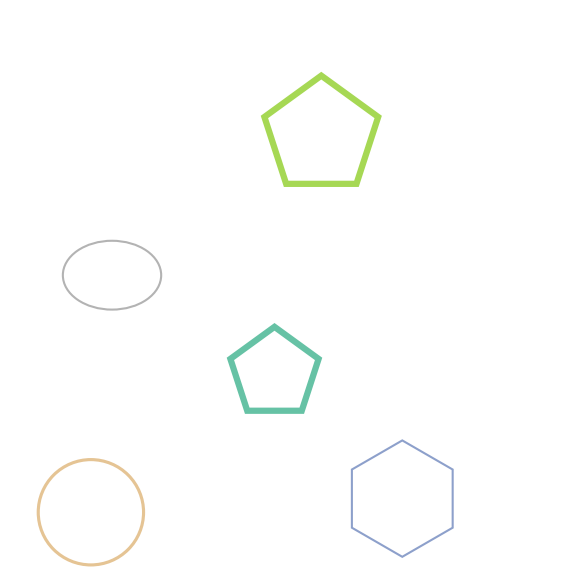[{"shape": "pentagon", "thickness": 3, "radius": 0.4, "center": [0.475, 0.353]}, {"shape": "hexagon", "thickness": 1, "radius": 0.5, "center": [0.697, 0.136]}, {"shape": "pentagon", "thickness": 3, "radius": 0.52, "center": [0.556, 0.765]}, {"shape": "circle", "thickness": 1.5, "radius": 0.46, "center": [0.157, 0.112]}, {"shape": "oval", "thickness": 1, "radius": 0.43, "center": [0.194, 0.523]}]